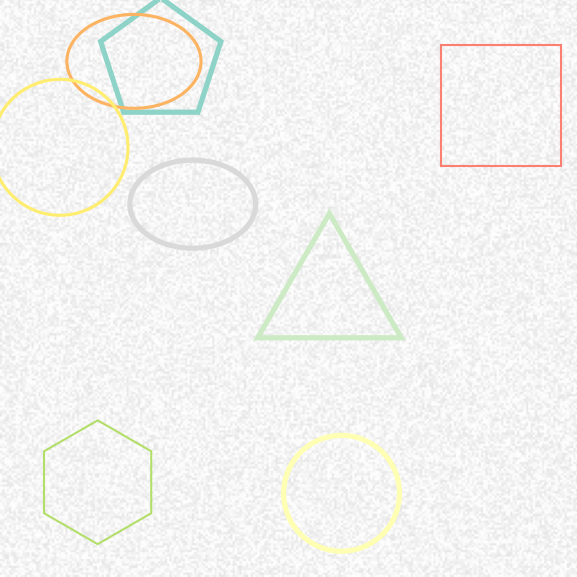[{"shape": "pentagon", "thickness": 2.5, "radius": 0.55, "center": [0.278, 0.893]}, {"shape": "circle", "thickness": 2.5, "radius": 0.5, "center": [0.591, 0.145]}, {"shape": "square", "thickness": 1, "radius": 0.52, "center": [0.868, 0.816]}, {"shape": "oval", "thickness": 1.5, "radius": 0.58, "center": [0.232, 0.893]}, {"shape": "hexagon", "thickness": 1, "radius": 0.54, "center": [0.169, 0.164]}, {"shape": "oval", "thickness": 2.5, "radius": 0.54, "center": [0.334, 0.646]}, {"shape": "triangle", "thickness": 2.5, "radius": 0.72, "center": [0.57, 0.486]}, {"shape": "circle", "thickness": 1.5, "radius": 0.59, "center": [0.104, 0.744]}]